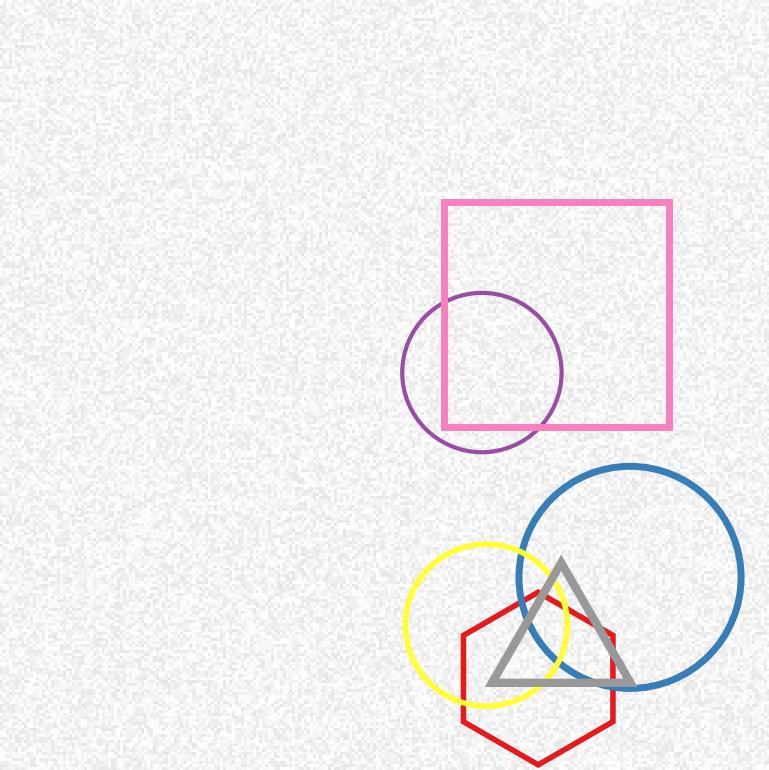[{"shape": "hexagon", "thickness": 2, "radius": 0.56, "center": [0.699, 0.119]}, {"shape": "circle", "thickness": 2.5, "radius": 0.72, "center": [0.818, 0.25]}, {"shape": "circle", "thickness": 1.5, "radius": 0.52, "center": [0.626, 0.516]}, {"shape": "circle", "thickness": 2, "radius": 0.53, "center": [0.632, 0.188]}, {"shape": "square", "thickness": 2.5, "radius": 0.73, "center": [0.723, 0.592]}, {"shape": "triangle", "thickness": 3, "radius": 0.52, "center": [0.729, 0.165]}]